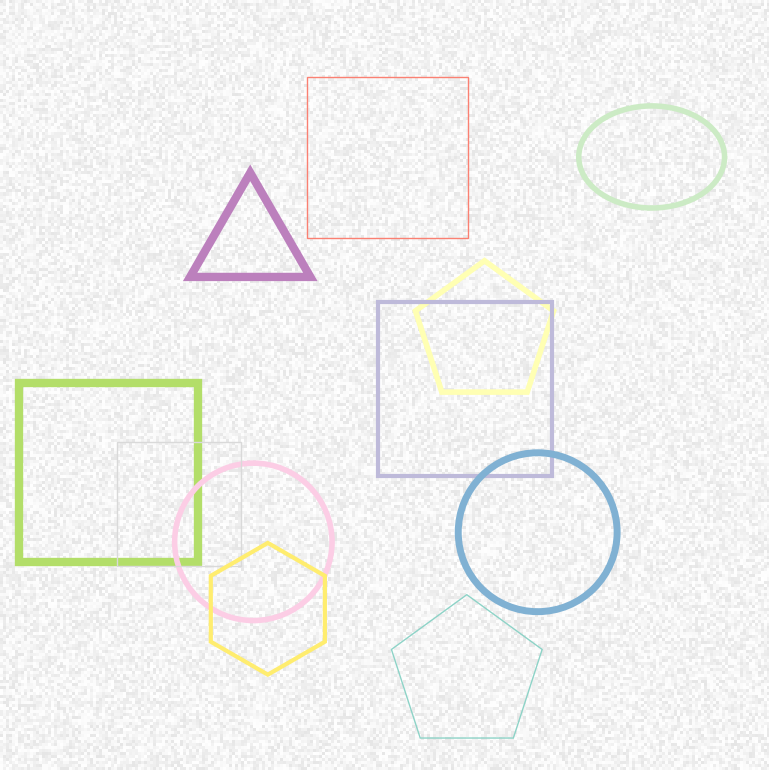[{"shape": "pentagon", "thickness": 0.5, "radius": 0.51, "center": [0.606, 0.125]}, {"shape": "pentagon", "thickness": 2, "radius": 0.47, "center": [0.629, 0.567]}, {"shape": "square", "thickness": 1.5, "radius": 0.57, "center": [0.604, 0.495]}, {"shape": "square", "thickness": 0.5, "radius": 0.52, "center": [0.503, 0.796]}, {"shape": "circle", "thickness": 2.5, "radius": 0.52, "center": [0.698, 0.309]}, {"shape": "square", "thickness": 3, "radius": 0.58, "center": [0.141, 0.387]}, {"shape": "circle", "thickness": 2, "radius": 0.51, "center": [0.329, 0.296]}, {"shape": "square", "thickness": 0.5, "radius": 0.4, "center": [0.232, 0.345]}, {"shape": "triangle", "thickness": 3, "radius": 0.45, "center": [0.325, 0.685]}, {"shape": "oval", "thickness": 2, "radius": 0.47, "center": [0.846, 0.796]}, {"shape": "hexagon", "thickness": 1.5, "radius": 0.43, "center": [0.348, 0.209]}]